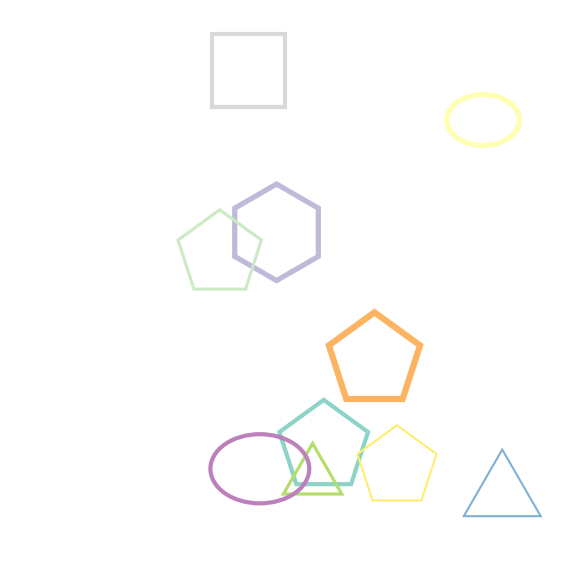[{"shape": "pentagon", "thickness": 2, "radius": 0.4, "center": [0.561, 0.226]}, {"shape": "oval", "thickness": 2.5, "radius": 0.31, "center": [0.837, 0.791]}, {"shape": "hexagon", "thickness": 2.5, "radius": 0.42, "center": [0.479, 0.597]}, {"shape": "triangle", "thickness": 1, "radius": 0.38, "center": [0.87, 0.144]}, {"shape": "pentagon", "thickness": 3, "radius": 0.41, "center": [0.648, 0.375]}, {"shape": "triangle", "thickness": 1.5, "radius": 0.29, "center": [0.541, 0.173]}, {"shape": "square", "thickness": 2, "radius": 0.32, "center": [0.43, 0.877]}, {"shape": "oval", "thickness": 2, "radius": 0.43, "center": [0.45, 0.187]}, {"shape": "pentagon", "thickness": 1.5, "radius": 0.38, "center": [0.38, 0.56]}, {"shape": "pentagon", "thickness": 1, "radius": 0.36, "center": [0.687, 0.191]}]